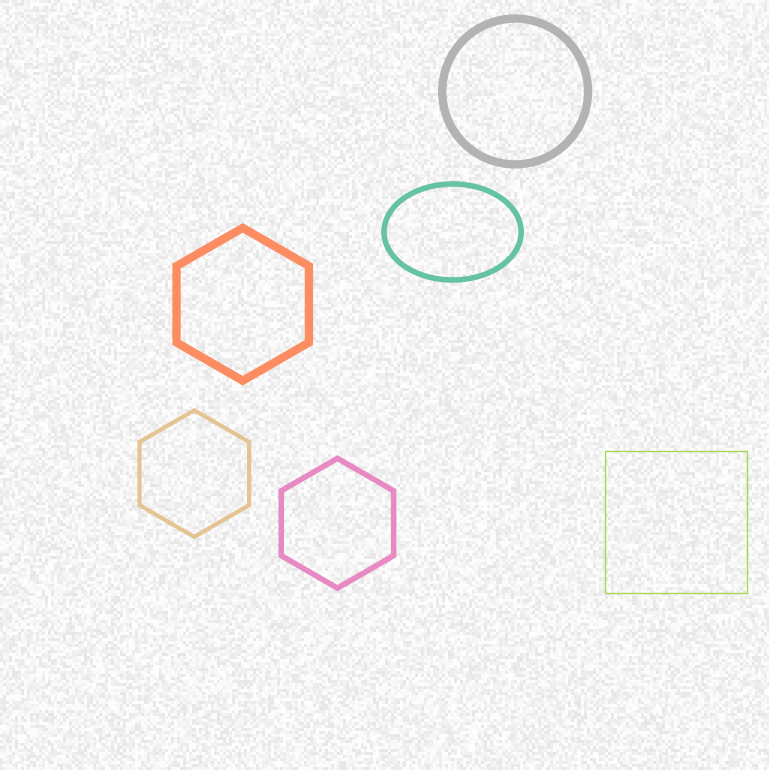[{"shape": "oval", "thickness": 2, "radius": 0.45, "center": [0.588, 0.699]}, {"shape": "hexagon", "thickness": 3, "radius": 0.5, "center": [0.315, 0.605]}, {"shape": "hexagon", "thickness": 2, "radius": 0.42, "center": [0.438, 0.32]}, {"shape": "square", "thickness": 0.5, "radius": 0.46, "center": [0.878, 0.322]}, {"shape": "hexagon", "thickness": 1.5, "radius": 0.41, "center": [0.252, 0.385]}, {"shape": "circle", "thickness": 3, "radius": 0.47, "center": [0.669, 0.881]}]